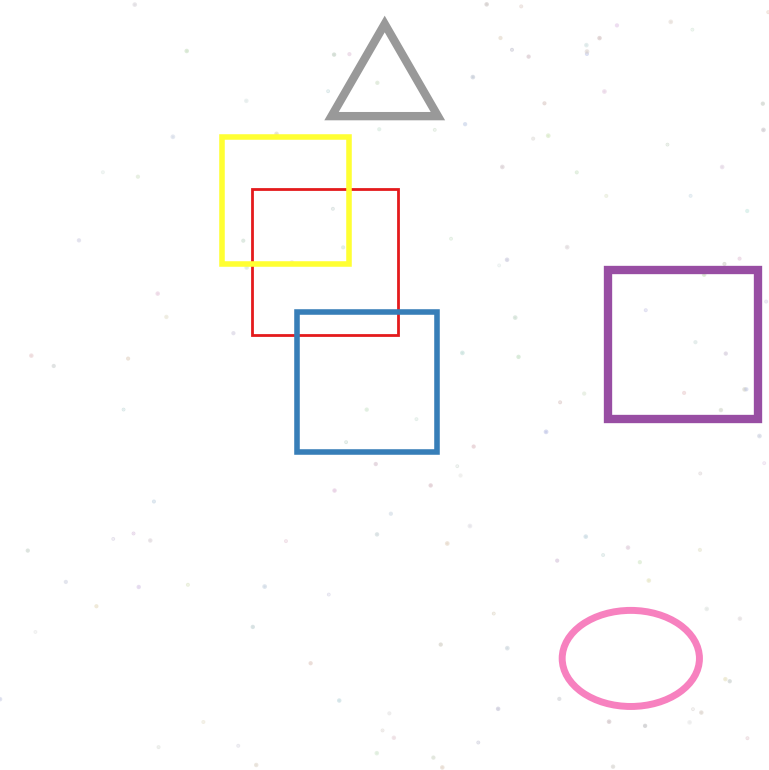[{"shape": "square", "thickness": 1, "radius": 0.47, "center": [0.422, 0.659]}, {"shape": "square", "thickness": 2, "radius": 0.45, "center": [0.476, 0.504]}, {"shape": "square", "thickness": 3, "radius": 0.49, "center": [0.887, 0.553]}, {"shape": "square", "thickness": 2, "radius": 0.41, "center": [0.371, 0.739]}, {"shape": "oval", "thickness": 2.5, "radius": 0.45, "center": [0.819, 0.145]}, {"shape": "triangle", "thickness": 3, "radius": 0.4, "center": [0.5, 0.889]}]